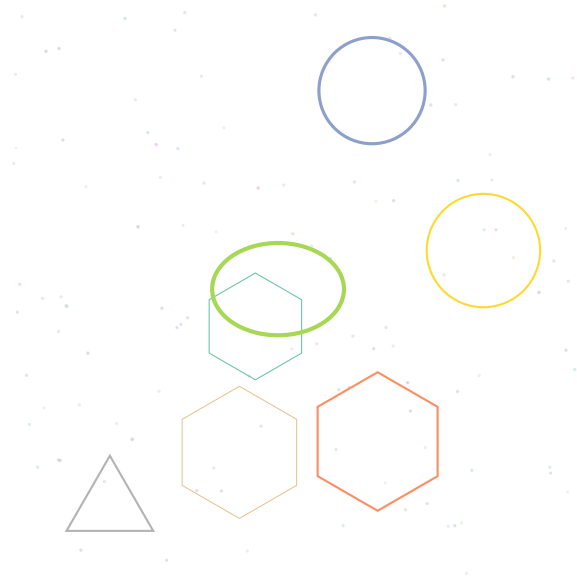[{"shape": "hexagon", "thickness": 0.5, "radius": 0.46, "center": [0.442, 0.434]}, {"shape": "hexagon", "thickness": 1, "radius": 0.6, "center": [0.654, 0.235]}, {"shape": "circle", "thickness": 1.5, "radius": 0.46, "center": [0.644, 0.842]}, {"shape": "oval", "thickness": 2, "radius": 0.57, "center": [0.481, 0.498]}, {"shape": "circle", "thickness": 1, "radius": 0.49, "center": [0.837, 0.565]}, {"shape": "hexagon", "thickness": 0.5, "radius": 0.57, "center": [0.415, 0.216]}, {"shape": "triangle", "thickness": 1, "radius": 0.43, "center": [0.19, 0.123]}]